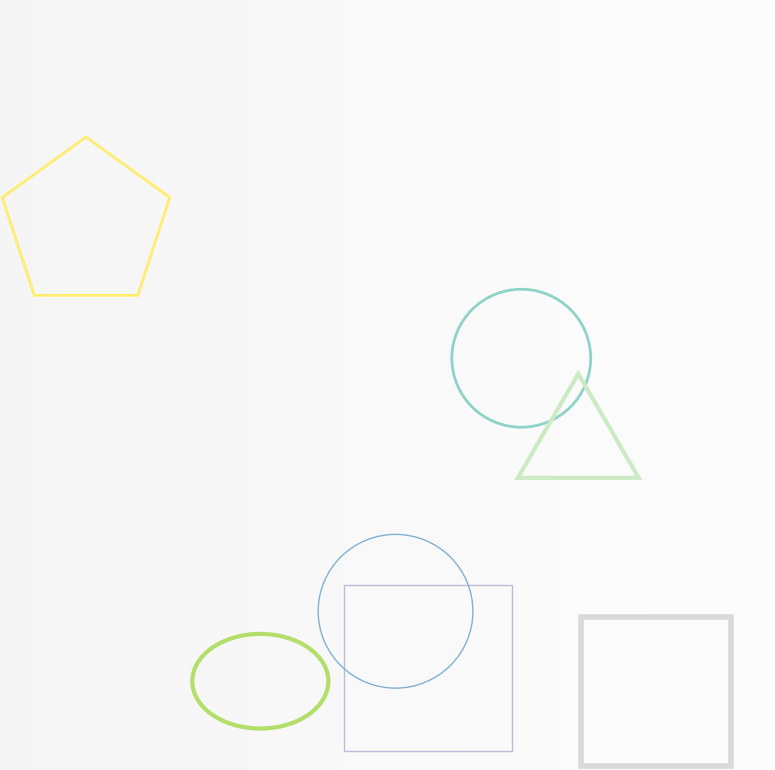[{"shape": "circle", "thickness": 1, "radius": 0.45, "center": [0.673, 0.535]}, {"shape": "square", "thickness": 0.5, "radius": 0.54, "center": [0.552, 0.132]}, {"shape": "circle", "thickness": 0.5, "radius": 0.5, "center": [0.51, 0.206]}, {"shape": "oval", "thickness": 1.5, "radius": 0.44, "center": [0.336, 0.115]}, {"shape": "square", "thickness": 2, "radius": 0.48, "center": [0.847, 0.102]}, {"shape": "triangle", "thickness": 1.5, "radius": 0.45, "center": [0.746, 0.424]}, {"shape": "pentagon", "thickness": 1, "radius": 0.57, "center": [0.111, 0.708]}]